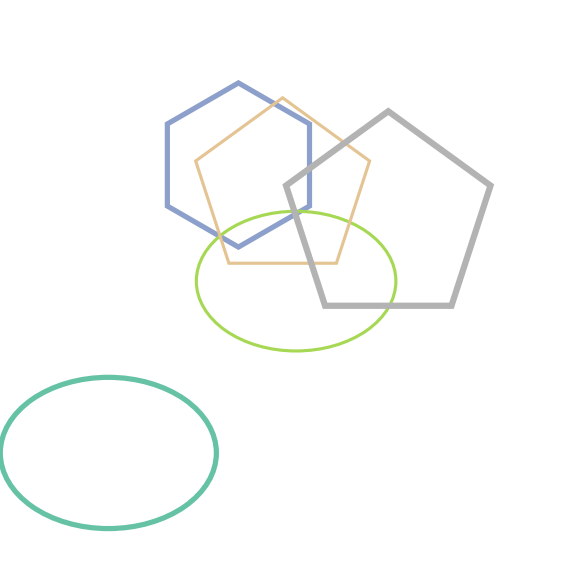[{"shape": "oval", "thickness": 2.5, "radius": 0.94, "center": [0.188, 0.215]}, {"shape": "hexagon", "thickness": 2.5, "radius": 0.71, "center": [0.413, 0.713]}, {"shape": "oval", "thickness": 1.5, "radius": 0.86, "center": [0.513, 0.512]}, {"shape": "pentagon", "thickness": 1.5, "radius": 0.79, "center": [0.489, 0.671]}, {"shape": "pentagon", "thickness": 3, "radius": 0.93, "center": [0.672, 0.62]}]